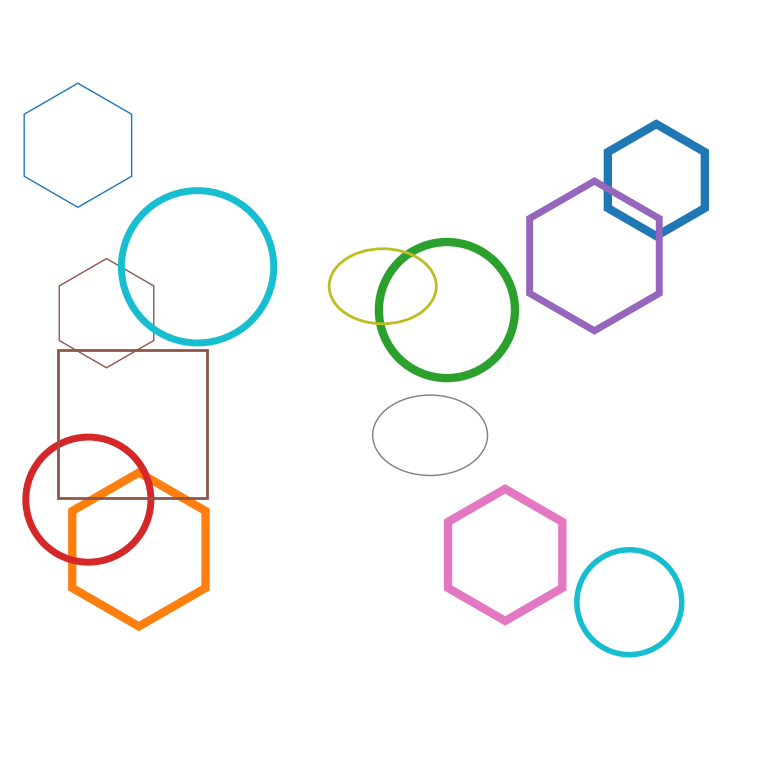[{"shape": "hexagon", "thickness": 3, "radius": 0.36, "center": [0.852, 0.766]}, {"shape": "hexagon", "thickness": 0.5, "radius": 0.4, "center": [0.101, 0.811]}, {"shape": "hexagon", "thickness": 3, "radius": 0.5, "center": [0.18, 0.286]}, {"shape": "circle", "thickness": 3, "radius": 0.44, "center": [0.58, 0.597]}, {"shape": "circle", "thickness": 2.5, "radius": 0.41, "center": [0.115, 0.351]}, {"shape": "hexagon", "thickness": 2.5, "radius": 0.49, "center": [0.772, 0.668]}, {"shape": "square", "thickness": 1, "radius": 0.48, "center": [0.172, 0.449]}, {"shape": "hexagon", "thickness": 0.5, "radius": 0.35, "center": [0.138, 0.593]}, {"shape": "hexagon", "thickness": 3, "radius": 0.43, "center": [0.656, 0.279]}, {"shape": "oval", "thickness": 0.5, "radius": 0.37, "center": [0.559, 0.435]}, {"shape": "oval", "thickness": 1, "radius": 0.35, "center": [0.497, 0.628]}, {"shape": "circle", "thickness": 2, "radius": 0.34, "center": [0.817, 0.218]}, {"shape": "circle", "thickness": 2.5, "radius": 0.49, "center": [0.257, 0.654]}]